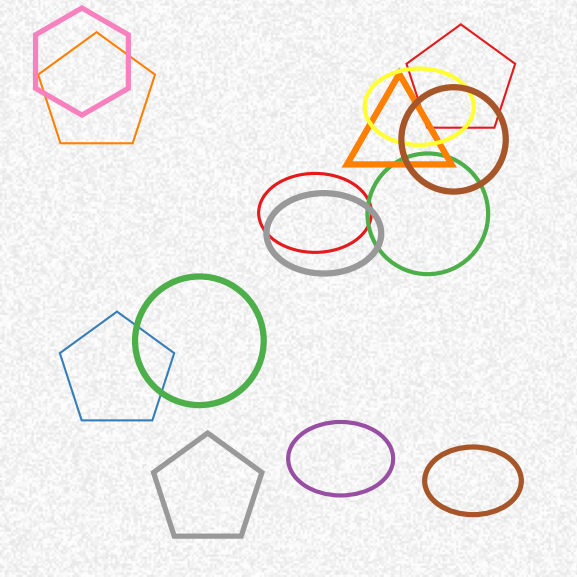[{"shape": "oval", "thickness": 1.5, "radius": 0.49, "center": [0.546, 0.63]}, {"shape": "pentagon", "thickness": 1, "radius": 0.49, "center": [0.798, 0.858]}, {"shape": "pentagon", "thickness": 1, "radius": 0.52, "center": [0.203, 0.355]}, {"shape": "circle", "thickness": 3, "radius": 0.56, "center": [0.345, 0.409]}, {"shape": "circle", "thickness": 2, "radius": 0.52, "center": [0.741, 0.629]}, {"shape": "oval", "thickness": 2, "radius": 0.45, "center": [0.59, 0.205]}, {"shape": "pentagon", "thickness": 1, "radius": 0.53, "center": [0.167, 0.837]}, {"shape": "triangle", "thickness": 3, "radius": 0.52, "center": [0.691, 0.767]}, {"shape": "oval", "thickness": 2, "radius": 0.47, "center": [0.726, 0.814]}, {"shape": "oval", "thickness": 2.5, "radius": 0.42, "center": [0.819, 0.167]}, {"shape": "circle", "thickness": 3, "radius": 0.45, "center": [0.785, 0.758]}, {"shape": "hexagon", "thickness": 2.5, "radius": 0.46, "center": [0.142, 0.893]}, {"shape": "oval", "thickness": 3, "radius": 0.5, "center": [0.561, 0.595]}, {"shape": "pentagon", "thickness": 2.5, "radius": 0.49, "center": [0.36, 0.151]}]